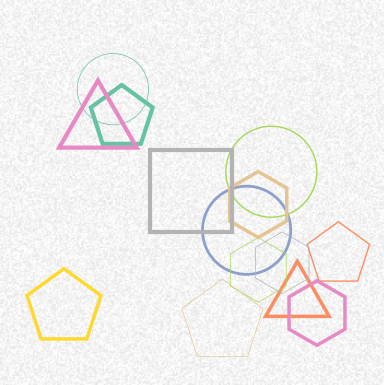[{"shape": "circle", "thickness": 0.5, "radius": 0.46, "center": [0.293, 0.768]}, {"shape": "pentagon", "thickness": 3, "radius": 0.42, "center": [0.316, 0.695]}, {"shape": "triangle", "thickness": 2.5, "radius": 0.48, "center": [0.772, 0.226]}, {"shape": "pentagon", "thickness": 1, "radius": 0.43, "center": [0.879, 0.339]}, {"shape": "circle", "thickness": 2, "radius": 0.57, "center": [0.641, 0.402]}, {"shape": "triangle", "thickness": 3, "radius": 0.58, "center": [0.254, 0.675]}, {"shape": "hexagon", "thickness": 2.5, "radius": 0.42, "center": [0.823, 0.187]}, {"shape": "circle", "thickness": 1, "radius": 0.59, "center": [0.705, 0.554]}, {"shape": "hexagon", "thickness": 0.5, "radius": 0.42, "center": [0.671, 0.299]}, {"shape": "pentagon", "thickness": 2.5, "radius": 0.5, "center": [0.166, 0.201]}, {"shape": "pentagon", "thickness": 0.5, "radius": 0.56, "center": [0.578, 0.164]}, {"shape": "hexagon", "thickness": 2.5, "radius": 0.43, "center": [0.671, 0.469]}, {"shape": "hexagon", "thickness": 0.5, "radius": 0.4, "center": [0.733, 0.318]}, {"shape": "square", "thickness": 3, "radius": 0.53, "center": [0.497, 0.504]}]